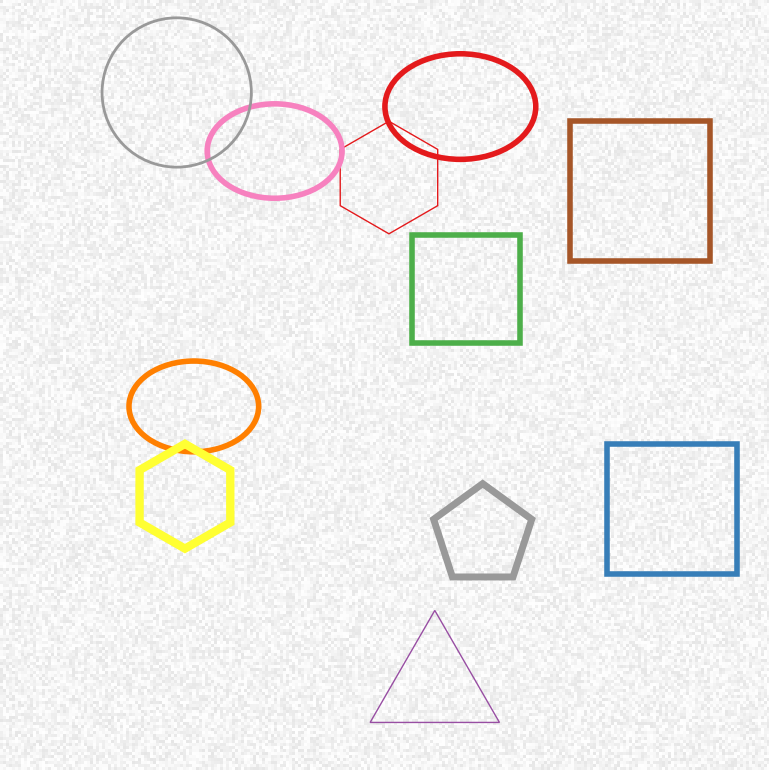[{"shape": "oval", "thickness": 2, "radius": 0.49, "center": [0.598, 0.862]}, {"shape": "hexagon", "thickness": 0.5, "radius": 0.37, "center": [0.505, 0.769]}, {"shape": "square", "thickness": 2, "radius": 0.42, "center": [0.873, 0.34]}, {"shape": "square", "thickness": 2, "radius": 0.35, "center": [0.605, 0.625]}, {"shape": "triangle", "thickness": 0.5, "radius": 0.48, "center": [0.565, 0.11]}, {"shape": "oval", "thickness": 2, "radius": 0.42, "center": [0.252, 0.472]}, {"shape": "hexagon", "thickness": 3, "radius": 0.34, "center": [0.24, 0.355]}, {"shape": "square", "thickness": 2, "radius": 0.45, "center": [0.831, 0.752]}, {"shape": "oval", "thickness": 2, "radius": 0.44, "center": [0.357, 0.804]}, {"shape": "pentagon", "thickness": 2.5, "radius": 0.33, "center": [0.627, 0.305]}, {"shape": "circle", "thickness": 1, "radius": 0.48, "center": [0.229, 0.88]}]